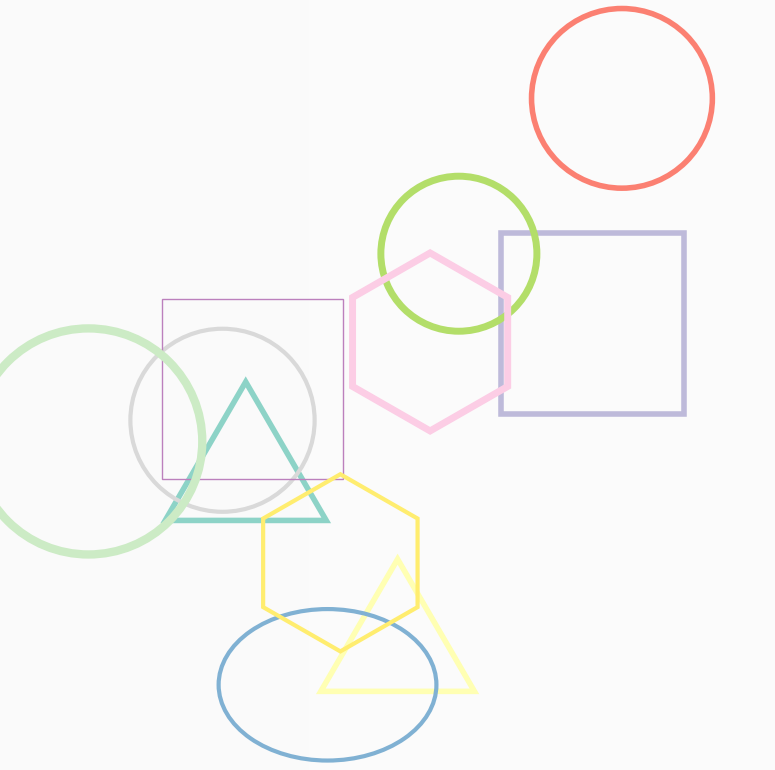[{"shape": "triangle", "thickness": 2, "radius": 0.6, "center": [0.317, 0.384]}, {"shape": "triangle", "thickness": 2, "radius": 0.57, "center": [0.513, 0.159]}, {"shape": "square", "thickness": 2, "radius": 0.59, "center": [0.764, 0.58]}, {"shape": "circle", "thickness": 2, "radius": 0.58, "center": [0.803, 0.872]}, {"shape": "oval", "thickness": 1.5, "radius": 0.7, "center": [0.423, 0.111]}, {"shape": "circle", "thickness": 2.5, "radius": 0.5, "center": [0.592, 0.671]}, {"shape": "hexagon", "thickness": 2.5, "radius": 0.58, "center": [0.555, 0.556]}, {"shape": "circle", "thickness": 1.5, "radius": 0.59, "center": [0.287, 0.454]}, {"shape": "square", "thickness": 0.5, "radius": 0.58, "center": [0.326, 0.495]}, {"shape": "circle", "thickness": 3, "radius": 0.73, "center": [0.114, 0.427]}, {"shape": "hexagon", "thickness": 1.5, "radius": 0.58, "center": [0.439, 0.269]}]